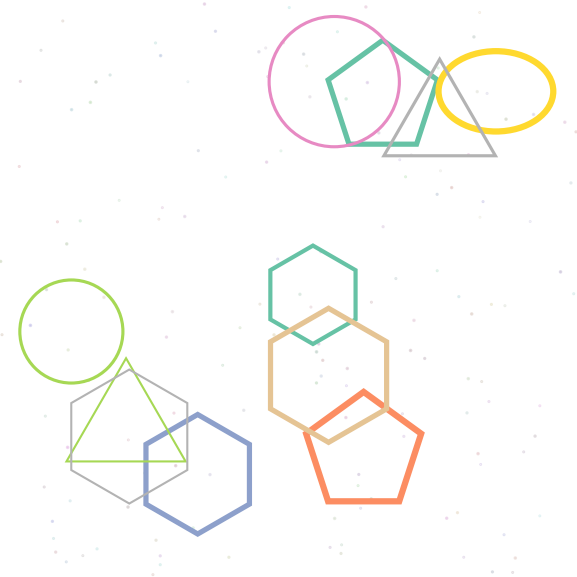[{"shape": "hexagon", "thickness": 2, "radius": 0.43, "center": [0.542, 0.489]}, {"shape": "pentagon", "thickness": 2.5, "radius": 0.5, "center": [0.663, 0.83]}, {"shape": "pentagon", "thickness": 3, "radius": 0.52, "center": [0.63, 0.216]}, {"shape": "hexagon", "thickness": 2.5, "radius": 0.52, "center": [0.342, 0.178]}, {"shape": "circle", "thickness": 1.5, "radius": 0.56, "center": [0.579, 0.858]}, {"shape": "circle", "thickness": 1.5, "radius": 0.45, "center": [0.124, 0.425]}, {"shape": "triangle", "thickness": 1, "radius": 0.6, "center": [0.218, 0.26]}, {"shape": "oval", "thickness": 3, "radius": 0.5, "center": [0.859, 0.841]}, {"shape": "hexagon", "thickness": 2.5, "radius": 0.58, "center": [0.569, 0.349]}, {"shape": "hexagon", "thickness": 1, "radius": 0.58, "center": [0.224, 0.243]}, {"shape": "triangle", "thickness": 1.5, "radius": 0.56, "center": [0.761, 0.785]}]